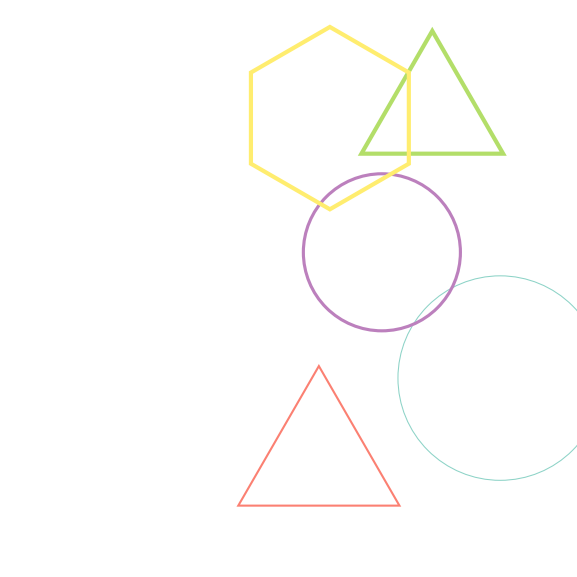[{"shape": "circle", "thickness": 0.5, "radius": 0.89, "center": [0.866, 0.344]}, {"shape": "triangle", "thickness": 1, "radius": 0.81, "center": [0.552, 0.204]}, {"shape": "triangle", "thickness": 2, "radius": 0.71, "center": [0.749, 0.804]}, {"shape": "circle", "thickness": 1.5, "radius": 0.68, "center": [0.661, 0.562]}, {"shape": "hexagon", "thickness": 2, "radius": 0.79, "center": [0.571, 0.795]}]